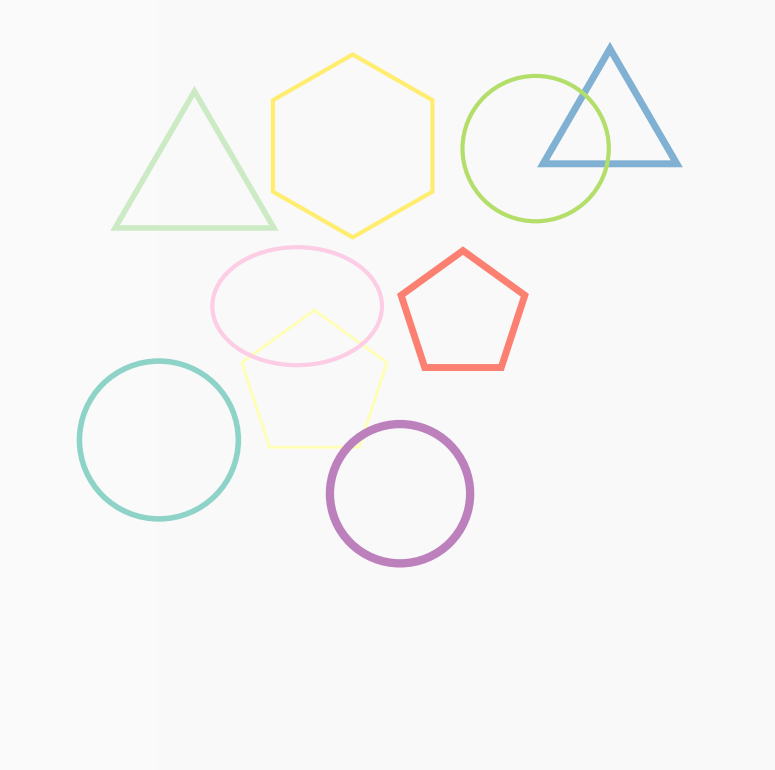[{"shape": "circle", "thickness": 2, "radius": 0.51, "center": [0.205, 0.429]}, {"shape": "pentagon", "thickness": 1, "radius": 0.49, "center": [0.406, 0.499]}, {"shape": "pentagon", "thickness": 2.5, "radius": 0.42, "center": [0.597, 0.591]}, {"shape": "triangle", "thickness": 2.5, "radius": 0.5, "center": [0.787, 0.837]}, {"shape": "circle", "thickness": 1.5, "radius": 0.47, "center": [0.691, 0.807]}, {"shape": "oval", "thickness": 1.5, "radius": 0.55, "center": [0.383, 0.602]}, {"shape": "circle", "thickness": 3, "radius": 0.45, "center": [0.516, 0.359]}, {"shape": "triangle", "thickness": 2, "radius": 0.59, "center": [0.251, 0.763]}, {"shape": "hexagon", "thickness": 1.5, "radius": 0.59, "center": [0.455, 0.811]}]